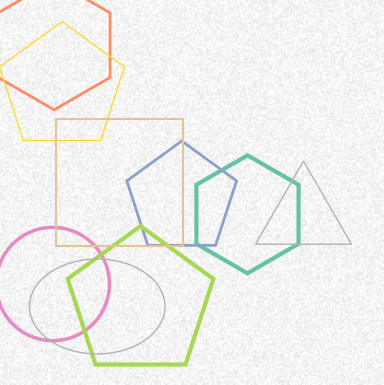[{"shape": "hexagon", "thickness": 3, "radius": 0.77, "center": [0.643, 0.443]}, {"shape": "hexagon", "thickness": 2, "radius": 0.84, "center": [0.141, 0.883]}, {"shape": "pentagon", "thickness": 2, "radius": 0.75, "center": [0.472, 0.484]}, {"shape": "circle", "thickness": 2.5, "radius": 0.74, "center": [0.137, 0.262]}, {"shape": "pentagon", "thickness": 3, "radius": 0.99, "center": [0.365, 0.214]}, {"shape": "pentagon", "thickness": 1, "radius": 0.85, "center": [0.161, 0.773]}, {"shape": "square", "thickness": 1.5, "radius": 0.82, "center": [0.31, 0.526]}, {"shape": "triangle", "thickness": 1, "radius": 0.72, "center": [0.788, 0.438]}, {"shape": "oval", "thickness": 1, "radius": 0.88, "center": [0.253, 0.204]}]